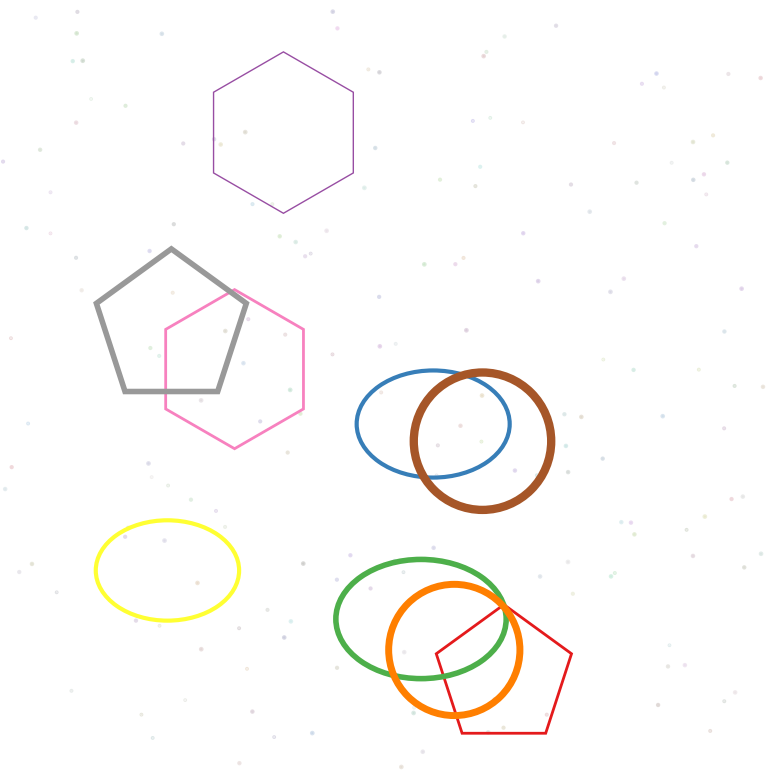[{"shape": "pentagon", "thickness": 1, "radius": 0.46, "center": [0.654, 0.122]}, {"shape": "oval", "thickness": 1.5, "radius": 0.5, "center": [0.563, 0.449]}, {"shape": "oval", "thickness": 2, "radius": 0.55, "center": [0.547, 0.196]}, {"shape": "hexagon", "thickness": 0.5, "radius": 0.52, "center": [0.368, 0.828]}, {"shape": "circle", "thickness": 2.5, "radius": 0.43, "center": [0.59, 0.156]}, {"shape": "oval", "thickness": 1.5, "radius": 0.47, "center": [0.217, 0.259]}, {"shape": "circle", "thickness": 3, "radius": 0.45, "center": [0.627, 0.427]}, {"shape": "hexagon", "thickness": 1, "radius": 0.52, "center": [0.305, 0.521]}, {"shape": "pentagon", "thickness": 2, "radius": 0.51, "center": [0.223, 0.574]}]